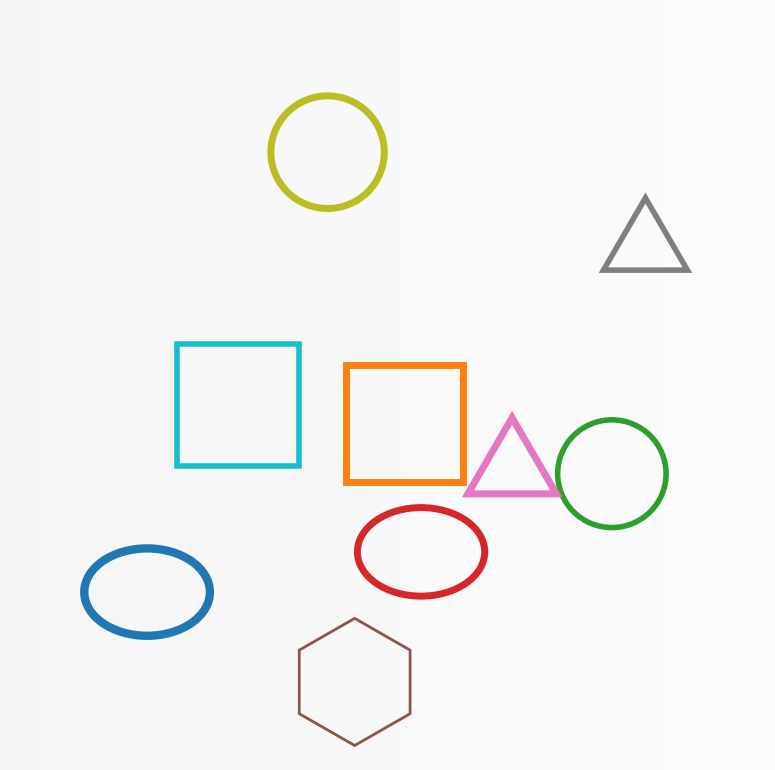[{"shape": "oval", "thickness": 3, "radius": 0.41, "center": [0.19, 0.231]}, {"shape": "square", "thickness": 2.5, "radius": 0.38, "center": [0.522, 0.45]}, {"shape": "circle", "thickness": 2, "radius": 0.35, "center": [0.79, 0.385]}, {"shape": "oval", "thickness": 2.5, "radius": 0.41, "center": [0.543, 0.283]}, {"shape": "hexagon", "thickness": 1, "radius": 0.41, "center": [0.458, 0.114]}, {"shape": "triangle", "thickness": 2.5, "radius": 0.33, "center": [0.661, 0.392]}, {"shape": "triangle", "thickness": 2, "radius": 0.31, "center": [0.833, 0.68]}, {"shape": "circle", "thickness": 2.5, "radius": 0.37, "center": [0.423, 0.802]}, {"shape": "square", "thickness": 2, "radius": 0.4, "center": [0.307, 0.474]}]